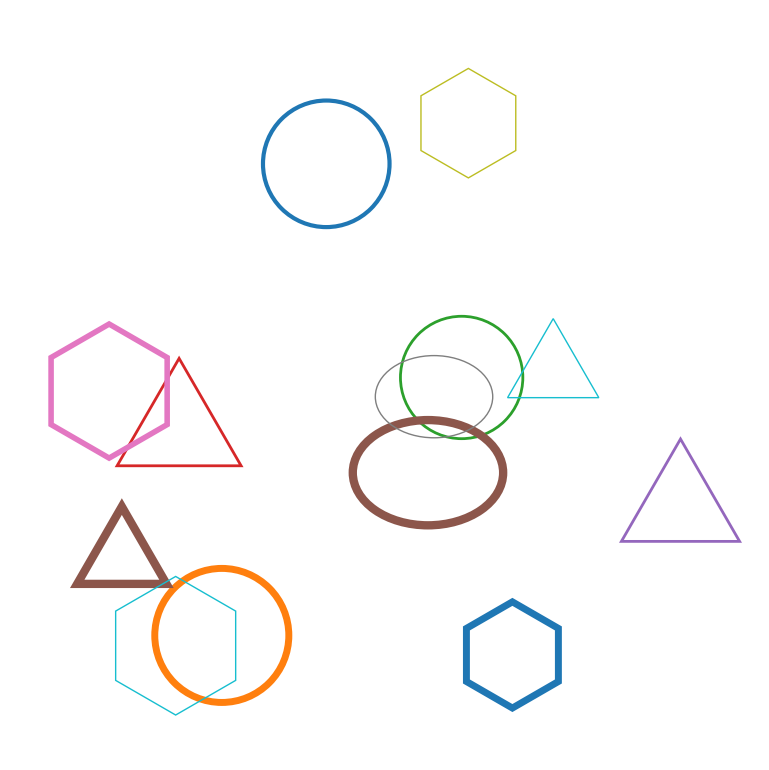[{"shape": "hexagon", "thickness": 2.5, "radius": 0.34, "center": [0.665, 0.149]}, {"shape": "circle", "thickness": 1.5, "radius": 0.41, "center": [0.424, 0.787]}, {"shape": "circle", "thickness": 2.5, "radius": 0.44, "center": [0.288, 0.175]}, {"shape": "circle", "thickness": 1, "radius": 0.4, "center": [0.6, 0.51]}, {"shape": "triangle", "thickness": 1, "radius": 0.46, "center": [0.233, 0.442]}, {"shape": "triangle", "thickness": 1, "radius": 0.44, "center": [0.884, 0.341]}, {"shape": "triangle", "thickness": 3, "radius": 0.33, "center": [0.158, 0.275]}, {"shape": "oval", "thickness": 3, "radius": 0.49, "center": [0.556, 0.386]}, {"shape": "hexagon", "thickness": 2, "radius": 0.44, "center": [0.142, 0.492]}, {"shape": "oval", "thickness": 0.5, "radius": 0.38, "center": [0.564, 0.485]}, {"shape": "hexagon", "thickness": 0.5, "radius": 0.36, "center": [0.608, 0.84]}, {"shape": "triangle", "thickness": 0.5, "radius": 0.34, "center": [0.718, 0.518]}, {"shape": "hexagon", "thickness": 0.5, "radius": 0.45, "center": [0.228, 0.161]}]